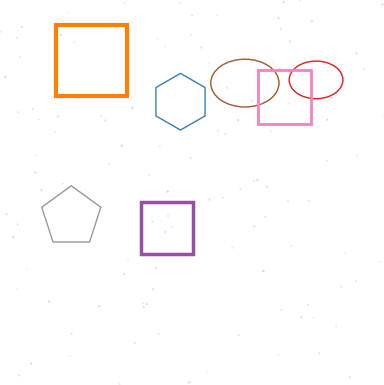[{"shape": "oval", "thickness": 1, "radius": 0.35, "center": [0.821, 0.792]}, {"shape": "hexagon", "thickness": 1, "radius": 0.37, "center": [0.469, 0.736]}, {"shape": "square", "thickness": 2.5, "radius": 0.34, "center": [0.434, 0.407]}, {"shape": "square", "thickness": 3, "radius": 0.46, "center": [0.237, 0.842]}, {"shape": "oval", "thickness": 1, "radius": 0.44, "center": [0.636, 0.784]}, {"shape": "square", "thickness": 2, "radius": 0.35, "center": [0.738, 0.748]}, {"shape": "pentagon", "thickness": 1, "radius": 0.4, "center": [0.185, 0.437]}]